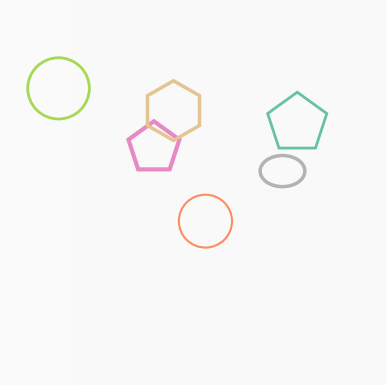[{"shape": "pentagon", "thickness": 2, "radius": 0.4, "center": [0.767, 0.68]}, {"shape": "circle", "thickness": 1.5, "radius": 0.34, "center": [0.53, 0.426]}, {"shape": "pentagon", "thickness": 3, "radius": 0.35, "center": [0.397, 0.616]}, {"shape": "circle", "thickness": 2, "radius": 0.4, "center": [0.151, 0.77]}, {"shape": "hexagon", "thickness": 2.5, "radius": 0.39, "center": [0.448, 0.713]}, {"shape": "oval", "thickness": 2.5, "radius": 0.29, "center": [0.729, 0.556]}]